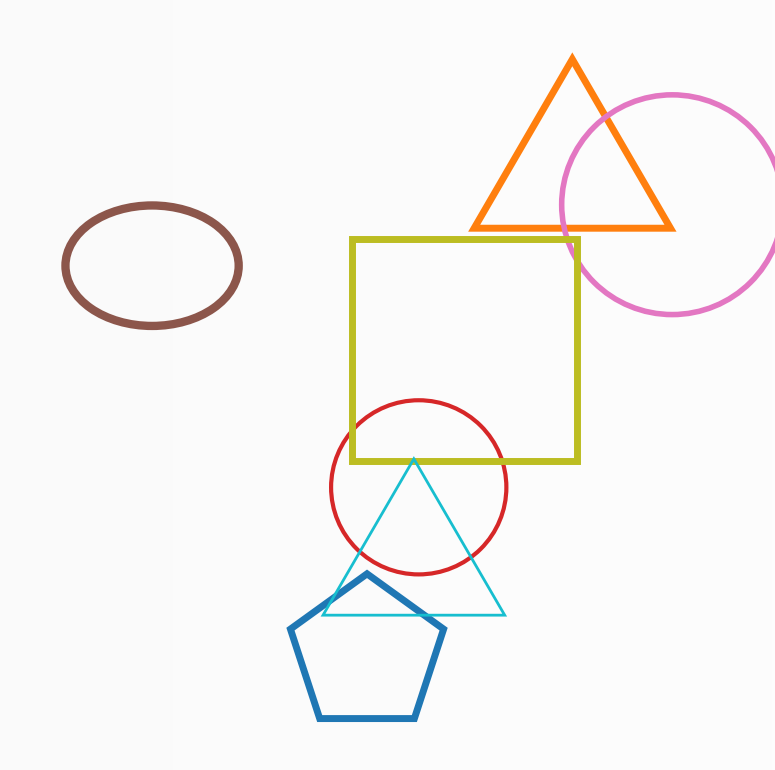[{"shape": "pentagon", "thickness": 2.5, "radius": 0.52, "center": [0.474, 0.151]}, {"shape": "triangle", "thickness": 2.5, "radius": 0.73, "center": [0.738, 0.777]}, {"shape": "circle", "thickness": 1.5, "radius": 0.57, "center": [0.54, 0.367]}, {"shape": "oval", "thickness": 3, "radius": 0.56, "center": [0.196, 0.655]}, {"shape": "circle", "thickness": 2, "radius": 0.71, "center": [0.867, 0.734]}, {"shape": "square", "thickness": 2.5, "radius": 0.72, "center": [0.599, 0.545]}, {"shape": "triangle", "thickness": 1, "radius": 0.68, "center": [0.534, 0.269]}]